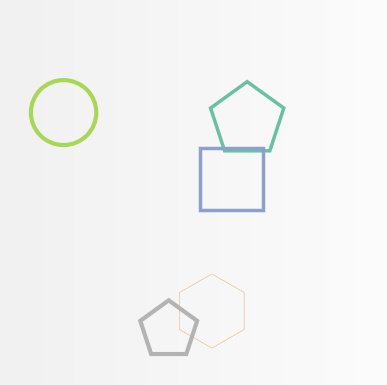[{"shape": "pentagon", "thickness": 2.5, "radius": 0.5, "center": [0.638, 0.689]}, {"shape": "square", "thickness": 2.5, "radius": 0.41, "center": [0.597, 0.535]}, {"shape": "circle", "thickness": 3, "radius": 0.42, "center": [0.164, 0.708]}, {"shape": "hexagon", "thickness": 0.5, "radius": 0.48, "center": [0.547, 0.192]}, {"shape": "pentagon", "thickness": 3, "radius": 0.39, "center": [0.435, 0.143]}]